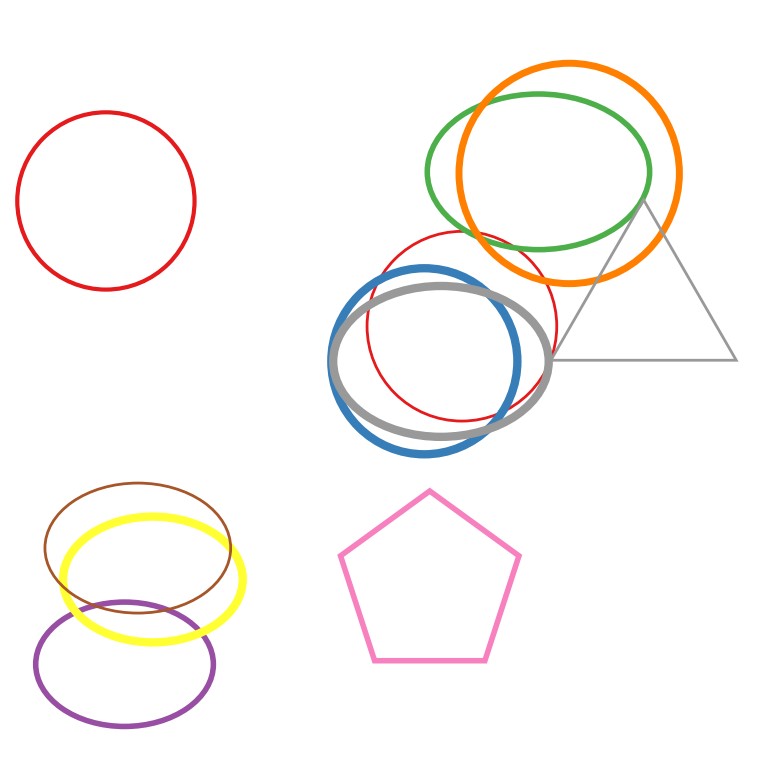[{"shape": "circle", "thickness": 1.5, "radius": 0.58, "center": [0.138, 0.739]}, {"shape": "circle", "thickness": 1, "radius": 0.62, "center": [0.6, 0.576]}, {"shape": "circle", "thickness": 3, "radius": 0.6, "center": [0.551, 0.531]}, {"shape": "oval", "thickness": 2, "radius": 0.72, "center": [0.699, 0.777]}, {"shape": "oval", "thickness": 2, "radius": 0.58, "center": [0.162, 0.137]}, {"shape": "circle", "thickness": 2.5, "radius": 0.72, "center": [0.739, 0.775]}, {"shape": "oval", "thickness": 3, "radius": 0.58, "center": [0.199, 0.247]}, {"shape": "oval", "thickness": 1, "radius": 0.6, "center": [0.179, 0.288]}, {"shape": "pentagon", "thickness": 2, "radius": 0.61, "center": [0.558, 0.24]}, {"shape": "oval", "thickness": 3, "radius": 0.7, "center": [0.573, 0.531]}, {"shape": "triangle", "thickness": 1, "radius": 0.69, "center": [0.836, 0.602]}]